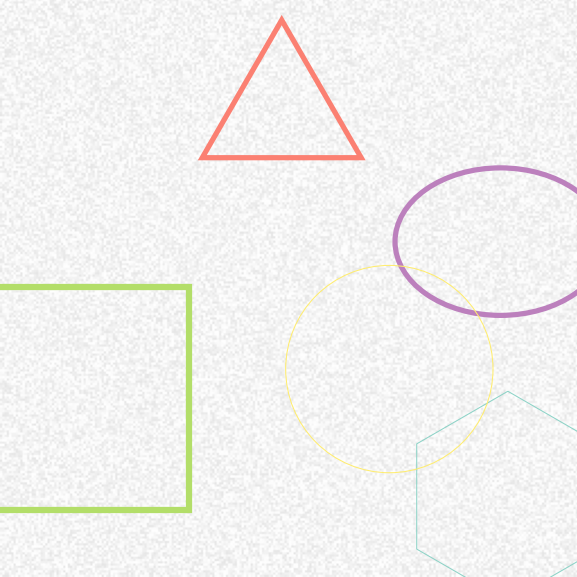[{"shape": "hexagon", "thickness": 0.5, "radius": 0.91, "center": [0.879, 0.139]}, {"shape": "triangle", "thickness": 2.5, "radius": 0.79, "center": [0.488, 0.805]}, {"shape": "square", "thickness": 3, "radius": 0.97, "center": [0.135, 0.309]}, {"shape": "oval", "thickness": 2.5, "radius": 0.91, "center": [0.866, 0.581]}, {"shape": "circle", "thickness": 0.5, "radius": 0.9, "center": [0.674, 0.36]}]